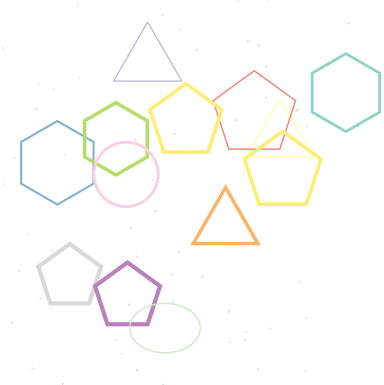[{"shape": "hexagon", "thickness": 2, "radius": 0.51, "center": [0.898, 0.759]}, {"shape": "triangle", "thickness": 1, "radius": 0.51, "center": [0.728, 0.643]}, {"shape": "triangle", "thickness": 1, "radius": 0.51, "center": [0.384, 0.84]}, {"shape": "pentagon", "thickness": 1, "radius": 0.56, "center": [0.661, 0.704]}, {"shape": "hexagon", "thickness": 1.5, "radius": 0.54, "center": [0.149, 0.577]}, {"shape": "triangle", "thickness": 2.5, "radius": 0.48, "center": [0.586, 0.416]}, {"shape": "hexagon", "thickness": 2.5, "radius": 0.47, "center": [0.301, 0.639]}, {"shape": "circle", "thickness": 2, "radius": 0.42, "center": [0.327, 0.547]}, {"shape": "pentagon", "thickness": 3, "radius": 0.43, "center": [0.181, 0.281]}, {"shape": "pentagon", "thickness": 3, "radius": 0.44, "center": [0.331, 0.23]}, {"shape": "oval", "thickness": 1, "radius": 0.46, "center": [0.429, 0.148]}, {"shape": "pentagon", "thickness": 2.5, "radius": 0.52, "center": [0.734, 0.554]}, {"shape": "pentagon", "thickness": 2.5, "radius": 0.49, "center": [0.483, 0.685]}]